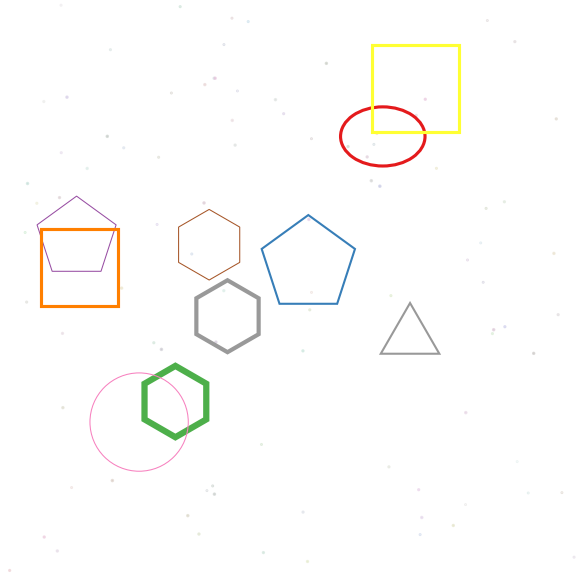[{"shape": "oval", "thickness": 1.5, "radius": 0.37, "center": [0.663, 0.763]}, {"shape": "pentagon", "thickness": 1, "radius": 0.42, "center": [0.534, 0.542]}, {"shape": "hexagon", "thickness": 3, "radius": 0.31, "center": [0.304, 0.304]}, {"shape": "pentagon", "thickness": 0.5, "radius": 0.36, "center": [0.133, 0.588]}, {"shape": "square", "thickness": 1.5, "radius": 0.34, "center": [0.137, 0.535]}, {"shape": "square", "thickness": 1.5, "radius": 0.38, "center": [0.72, 0.846]}, {"shape": "hexagon", "thickness": 0.5, "radius": 0.31, "center": [0.362, 0.575]}, {"shape": "circle", "thickness": 0.5, "radius": 0.43, "center": [0.241, 0.268]}, {"shape": "hexagon", "thickness": 2, "radius": 0.31, "center": [0.394, 0.452]}, {"shape": "triangle", "thickness": 1, "radius": 0.29, "center": [0.71, 0.416]}]